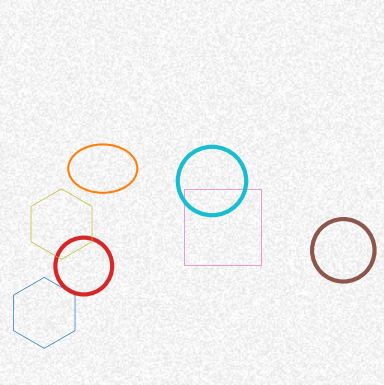[{"shape": "hexagon", "thickness": 0.5, "radius": 0.46, "center": [0.115, 0.187]}, {"shape": "oval", "thickness": 1.5, "radius": 0.45, "center": [0.267, 0.562]}, {"shape": "circle", "thickness": 3, "radius": 0.37, "center": [0.218, 0.309]}, {"shape": "circle", "thickness": 3, "radius": 0.41, "center": [0.892, 0.35]}, {"shape": "square", "thickness": 0.5, "radius": 0.5, "center": [0.578, 0.41]}, {"shape": "hexagon", "thickness": 0.5, "radius": 0.46, "center": [0.16, 0.418]}, {"shape": "circle", "thickness": 3, "radius": 0.44, "center": [0.551, 0.53]}]